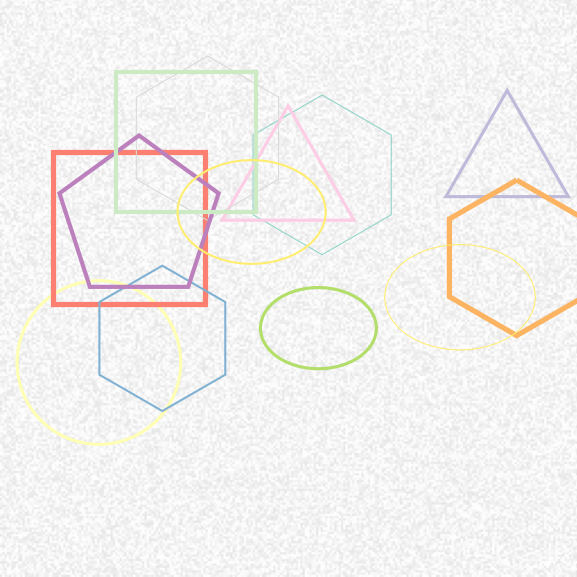[{"shape": "hexagon", "thickness": 0.5, "radius": 0.69, "center": [0.558, 0.696]}, {"shape": "circle", "thickness": 1.5, "radius": 0.71, "center": [0.171, 0.371]}, {"shape": "triangle", "thickness": 1.5, "radius": 0.61, "center": [0.878, 0.72]}, {"shape": "square", "thickness": 2.5, "radius": 0.66, "center": [0.223, 0.604]}, {"shape": "hexagon", "thickness": 1, "radius": 0.63, "center": [0.281, 0.413]}, {"shape": "hexagon", "thickness": 2.5, "radius": 0.67, "center": [0.895, 0.553]}, {"shape": "oval", "thickness": 1.5, "radius": 0.5, "center": [0.551, 0.431]}, {"shape": "triangle", "thickness": 1.5, "radius": 0.66, "center": [0.499, 0.684]}, {"shape": "hexagon", "thickness": 0.5, "radius": 0.71, "center": [0.359, 0.76]}, {"shape": "pentagon", "thickness": 2, "radius": 0.72, "center": [0.241, 0.62]}, {"shape": "square", "thickness": 2, "radius": 0.61, "center": [0.322, 0.753]}, {"shape": "oval", "thickness": 0.5, "radius": 0.65, "center": [0.797, 0.484]}, {"shape": "oval", "thickness": 1, "radius": 0.64, "center": [0.436, 0.632]}]